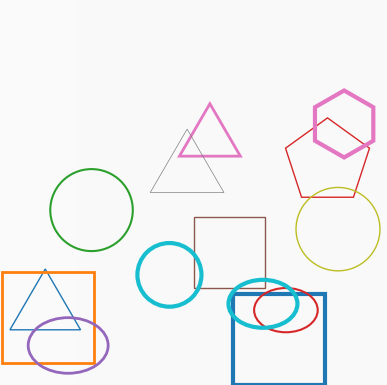[{"shape": "triangle", "thickness": 1, "radius": 0.53, "center": [0.117, 0.196]}, {"shape": "square", "thickness": 3, "radius": 0.59, "center": [0.72, 0.118]}, {"shape": "square", "thickness": 2, "radius": 0.59, "center": [0.123, 0.175]}, {"shape": "circle", "thickness": 1.5, "radius": 0.53, "center": [0.236, 0.454]}, {"shape": "oval", "thickness": 1.5, "radius": 0.41, "center": [0.738, 0.194]}, {"shape": "pentagon", "thickness": 1, "radius": 0.57, "center": [0.845, 0.58]}, {"shape": "oval", "thickness": 2, "radius": 0.52, "center": [0.176, 0.103]}, {"shape": "square", "thickness": 1, "radius": 0.46, "center": [0.592, 0.345]}, {"shape": "hexagon", "thickness": 3, "radius": 0.43, "center": [0.888, 0.678]}, {"shape": "triangle", "thickness": 2, "radius": 0.45, "center": [0.542, 0.64]}, {"shape": "triangle", "thickness": 0.5, "radius": 0.55, "center": [0.483, 0.555]}, {"shape": "circle", "thickness": 1, "radius": 0.54, "center": [0.872, 0.405]}, {"shape": "oval", "thickness": 3, "radius": 0.44, "center": [0.679, 0.211]}, {"shape": "circle", "thickness": 3, "radius": 0.41, "center": [0.437, 0.286]}]